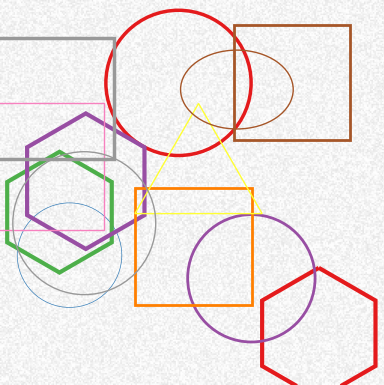[{"shape": "circle", "thickness": 2.5, "radius": 0.94, "center": [0.464, 0.785]}, {"shape": "hexagon", "thickness": 3, "radius": 0.85, "center": [0.828, 0.134]}, {"shape": "circle", "thickness": 0.5, "radius": 0.68, "center": [0.181, 0.337]}, {"shape": "hexagon", "thickness": 3, "radius": 0.78, "center": [0.154, 0.449]}, {"shape": "hexagon", "thickness": 3, "radius": 0.88, "center": [0.223, 0.529]}, {"shape": "circle", "thickness": 2, "radius": 0.83, "center": [0.653, 0.277]}, {"shape": "square", "thickness": 2, "radius": 0.76, "center": [0.503, 0.36]}, {"shape": "triangle", "thickness": 1, "radius": 0.95, "center": [0.516, 0.541]}, {"shape": "square", "thickness": 2, "radius": 0.75, "center": [0.758, 0.786]}, {"shape": "oval", "thickness": 1, "radius": 0.73, "center": [0.615, 0.767]}, {"shape": "square", "thickness": 1, "radius": 0.82, "center": [0.105, 0.567]}, {"shape": "circle", "thickness": 1, "radius": 0.93, "center": [0.219, 0.42]}, {"shape": "square", "thickness": 2.5, "radius": 0.79, "center": [0.14, 0.744]}]